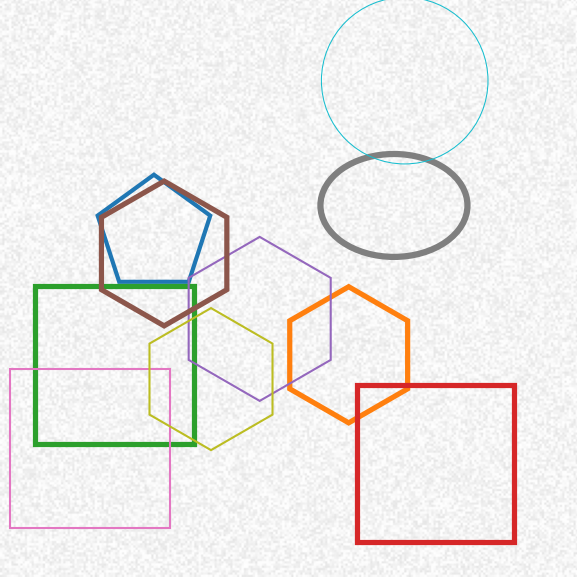[{"shape": "pentagon", "thickness": 2, "radius": 0.51, "center": [0.267, 0.594]}, {"shape": "hexagon", "thickness": 2.5, "radius": 0.59, "center": [0.604, 0.385]}, {"shape": "square", "thickness": 2.5, "radius": 0.69, "center": [0.199, 0.367]}, {"shape": "square", "thickness": 2.5, "radius": 0.68, "center": [0.754, 0.196]}, {"shape": "hexagon", "thickness": 1, "radius": 0.71, "center": [0.45, 0.447]}, {"shape": "hexagon", "thickness": 2.5, "radius": 0.63, "center": [0.284, 0.56]}, {"shape": "square", "thickness": 1, "radius": 0.69, "center": [0.156, 0.223]}, {"shape": "oval", "thickness": 3, "radius": 0.64, "center": [0.682, 0.643]}, {"shape": "hexagon", "thickness": 1, "radius": 0.61, "center": [0.365, 0.343]}, {"shape": "circle", "thickness": 0.5, "radius": 0.72, "center": [0.701, 0.859]}]